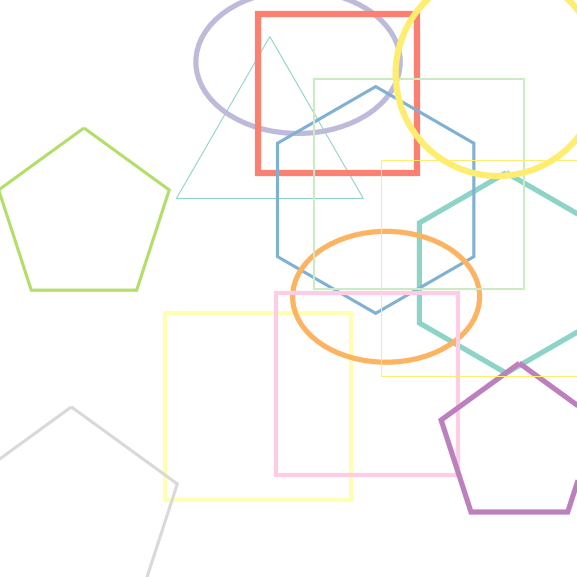[{"shape": "hexagon", "thickness": 2.5, "radius": 0.87, "center": [0.877, 0.527]}, {"shape": "triangle", "thickness": 0.5, "radius": 0.93, "center": [0.467, 0.749]}, {"shape": "square", "thickness": 2, "radius": 0.81, "center": [0.447, 0.296]}, {"shape": "oval", "thickness": 2.5, "radius": 0.88, "center": [0.516, 0.892]}, {"shape": "square", "thickness": 3, "radius": 0.69, "center": [0.584, 0.838]}, {"shape": "hexagon", "thickness": 1.5, "radius": 0.98, "center": [0.651, 0.653]}, {"shape": "oval", "thickness": 2.5, "radius": 0.81, "center": [0.669, 0.485]}, {"shape": "pentagon", "thickness": 1.5, "radius": 0.78, "center": [0.145, 0.622]}, {"shape": "square", "thickness": 2, "radius": 0.79, "center": [0.636, 0.334]}, {"shape": "pentagon", "thickness": 1.5, "radius": 0.96, "center": [0.124, 0.102]}, {"shape": "pentagon", "thickness": 2.5, "radius": 0.71, "center": [0.899, 0.228]}, {"shape": "square", "thickness": 1, "radius": 0.91, "center": [0.726, 0.68]}, {"shape": "square", "thickness": 0.5, "radius": 0.93, "center": [0.847, 0.534]}, {"shape": "circle", "thickness": 3, "radius": 0.89, "center": [0.862, 0.871]}]